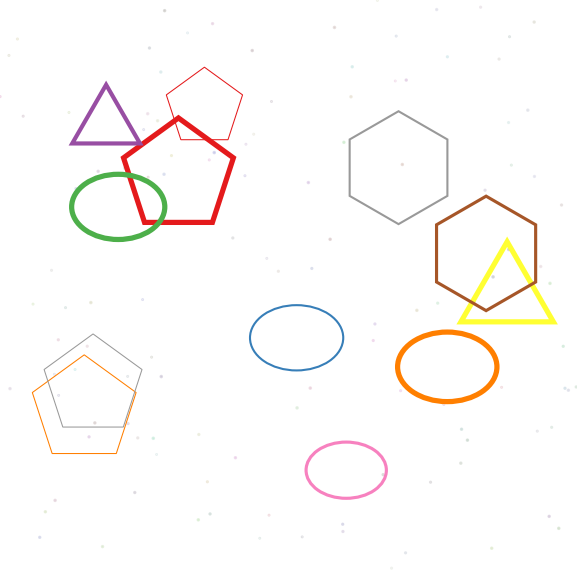[{"shape": "pentagon", "thickness": 2.5, "radius": 0.5, "center": [0.309, 0.695]}, {"shape": "pentagon", "thickness": 0.5, "radius": 0.35, "center": [0.354, 0.813]}, {"shape": "oval", "thickness": 1, "radius": 0.4, "center": [0.514, 0.414]}, {"shape": "oval", "thickness": 2.5, "radius": 0.4, "center": [0.205, 0.641]}, {"shape": "triangle", "thickness": 2, "radius": 0.34, "center": [0.184, 0.785]}, {"shape": "oval", "thickness": 2.5, "radius": 0.43, "center": [0.774, 0.364]}, {"shape": "pentagon", "thickness": 0.5, "radius": 0.47, "center": [0.146, 0.29]}, {"shape": "triangle", "thickness": 2.5, "radius": 0.46, "center": [0.878, 0.488]}, {"shape": "hexagon", "thickness": 1.5, "radius": 0.5, "center": [0.842, 0.56]}, {"shape": "oval", "thickness": 1.5, "radius": 0.35, "center": [0.6, 0.185]}, {"shape": "hexagon", "thickness": 1, "radius": 0.49, "center": [0.69, 0.709]}, {"shape": "pentagon", "thickness": 0.5, "radius": 0.45, "center": [0.161, 0.332]}]